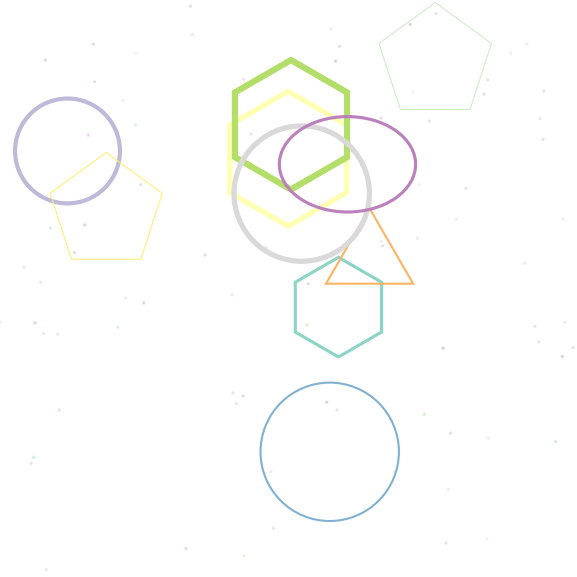[{"shape": "hexagon", "thickness": 1.5, "radius": 0.43, "center": [0.586, 0.467]}, {"shape": "hexagon", "thickness": 2.5, "radius": 0.58, "center": [0.499, 0.724]}, {"shape": "circle", "thickness": 2, "radius": 0.45, "center": [0.117, 0.738]}, {"shape": "circle", "thickness": 1, "radius": 0.6, "center": [0.571, 0.217]}, {"shape": "triangle", "thickness": 1, "radius": 0.44, "center": [0.64, 0.551]}, {"shape": "hexagon", "thickness": 3, "radius": 0.56, "center": [0.504, 0.783]}, {"shape": "circle", "thickness": 2.5, "radius": 0.59, "center": [0.522, 0.664]}, {"shape": "oval", "thickness": 1.5, "radius": 0.59, "center": [0.602, 0.715]}, {"shape": "pentagon", "thickness": 0.5, "radius": 0.51, "center": [0.754, 0.892]}, {"shape": "pentagon", "thickness": 0.5, "radius": 0.51, "center": [0.184, 0.633]}]